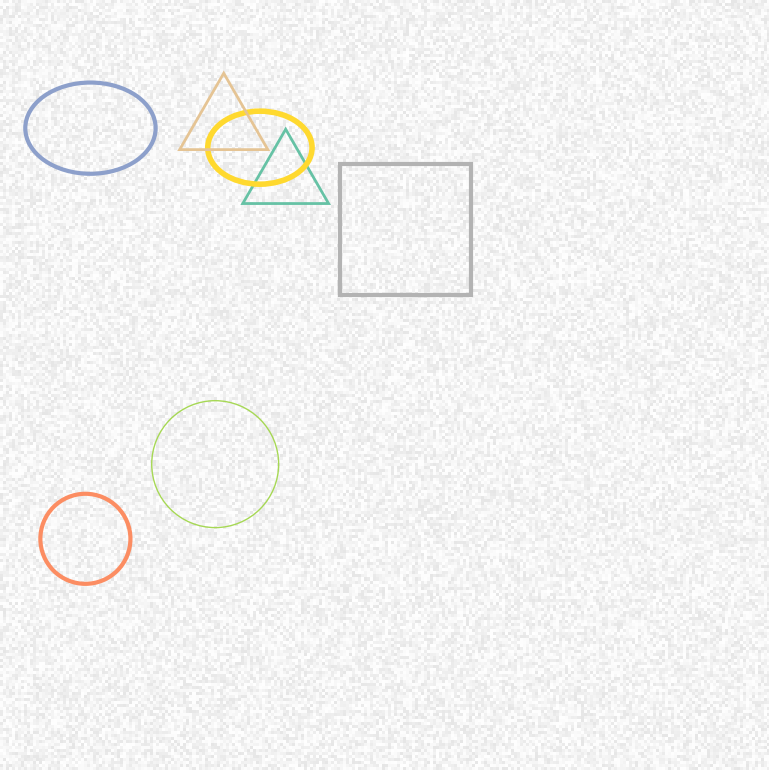[{"shape": "triangle", "thickness": 1, "radius": 0.32, "center": [0.371, 0.768]}, {"shape": "circle", "thickness": 1.5, "radius": 0.29, "center": [0.111, 0.3]}, {"shape": "oval", "thickness": 1.5, "radius": 0.42, "center": [0.117, 0.834]}, {"shape": "circle", "thickness": 0.5, "radius": 0.41, "center": [0.279, 0.397]}, {"shape": "oval", "thickness": 2, "radius": 0.34, "center": [0.338, 0.808]}, {"shape": "triangle", "thickness": 1, "radius": 0.33, "center": [0.291, 0.839]}, {"shape": "square", "thickness": 1.5, "radius": 0.43, "center": [0.526, 0.702]}]